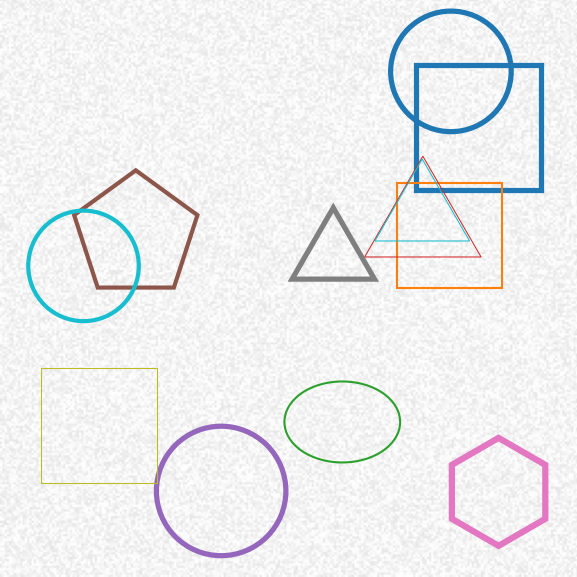[{"shape": "circle", "thickness": 2.5, "radius": 0.52, "center": [0.781, 0.876]}, {"shape": "square", "thickness": 2.5, "radius": 0.54, "center": [0.828, 0.778]}, {"shape": "square", "thickness": 1, "radius": 0.45, "center": [0.778, 0.591]}, {"shape": "oval", "thickness": 1, "radius": 0.5, "center": [0.593, 0.268]}, {"shape": "triangle", "thickness": 0.5, "radius": 0.58, "center": [0.732, 0.612]}, {"shape": "circle", "thickness": 2.5, "radius": 0.56, "center": [0.383, 0.149]}, {"shape": "pentagon", "thickness": 2, "radius": 0.56, "center": [0.235, 0.592]}, {"shape": "hexagon", "thickness": 3, "radius": 0.47, "center": [0.863, 0.147]}, {"shape": "triangle", "thickness": 2.5, "radius": 0.41, "center": [0.577, 0.557]}, {"shape": "square", "thickness": 0.5, "radius": 0.5, "center": [0.171, 0.263]}, {"shape": "circle", "thickness": 2, "radius": 0.48, "center": [0.145, 0.539]}, {"shape": "triangle", "thickness": 0.5, "radius": 0.47, "center": [0.731, 0.629]}]